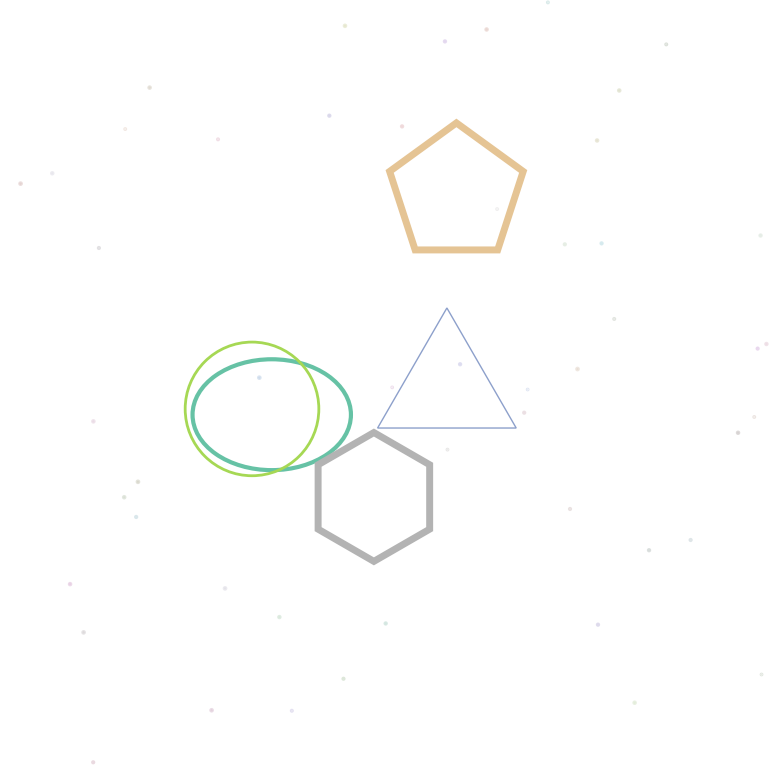[{"shape": "oval", "thickness": 1.5, "radius": 0.51, "center": [0.353, 0.461]}, {"shape": "triangle", "thickness": 0.5, "radius": 0.52, "center": [0.58, 0.496]}, {"shape": "circle", "thickness": 1, "radius": 0.43, "center": [0.327, 0.469]}, {"shape": "pentagon", "thickness": 2.5, "radius": 0.46, "center": [0.593, 0.749]}, {"shape": "hexagon", "thickness": 2.5, "radius": 0.42, "center": [0.486, 0.355]}]